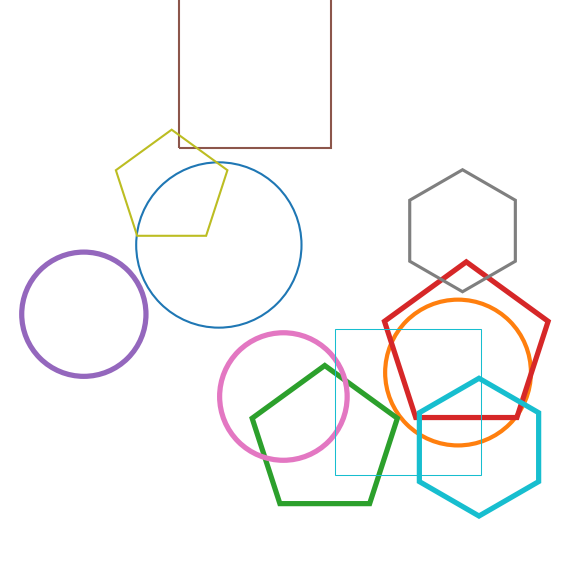[{"shape": "circle", "thickness": 1, "radius": 0.72, "center": [0.379, 0.575]}, {"shape": "circle", "thickness": 2, "radius": 0.63, "center": [0.793, 0.354]}, {"shape": "pentagon", "thickness": 2.5, "radius": 0.66, "center": [0.562, 0.234]}, {"shape": "pentagon", "thickness": 2.5, "radius": 0.74, "center": [0.807, 0.397]}, {"shape": "circle", "thickness": 2.5, "radius": 0.54, "center": [0.145, 0.455]}, {"shape": "square", "thickness": 1, "radius": 0.66, "center": [0.442, 0.874]}, {"shape": "circle", "thickness": 2.5, "radius": 0.55, "center": [0.491, 0.313]}, {"shape": "hexagon", "thickness": 1.5, "radius": 0.53, "center": [0.801, 0.6]}, {"shape": "pentagon", "thickness": 1, "radius": 0.51, "center": [0.297, 0.673]}, {"shape": "square", "thickness": 0.5, "radius": 0.63, "center": [0.706, 0.303]}, {"shape": "hexagon", "thickness": 2.5, "radius": 0.6, "center": [0.829, 0.225]}]